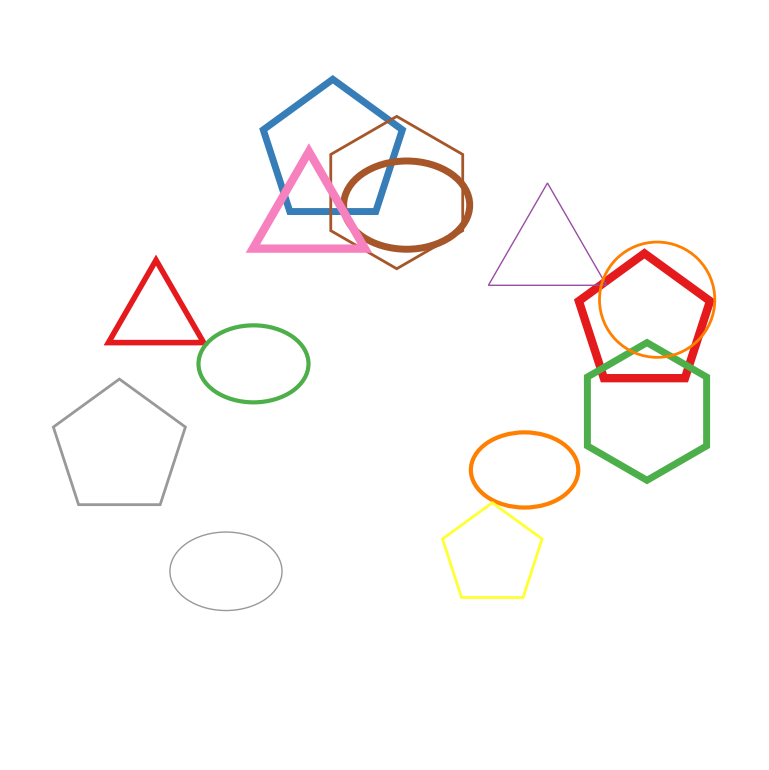[{"shape": "pentagon", "thickness": 3, "radius": 0.45, "center": [0.837, 0.581]}, {"shape": "triangle", "thickness": 2, "radius": 0.36, "center": [0.203, 0.591]}, {"shape": "pentagon", "thickness": 2.5, "radius": 0.47, "center": [0.432, 0.802]}, {"shape": "oval", "thickness": 1.5, "radius": 0.36, "center": [0.329, 0.527]}, {"shape": "hexagon", "thickness": 2.5, "radius": 0.45, "center": [0.84, 0.466]}, {"shape": "triangle", "thickness": 0.5, "radius": 0.44, "center": [0.711, 0.674]}, {"shape": "circle", "thickness": 1, "radius": 0.37, "center": [0.853, 0.611]}, {"shape": "oval", "thickness": 1.5, "radius": 0.35, "center": [0.681, 0.39]}, {"shape": "pentagon", "thickness": 1, "radius": 0.34, "center": [0.639, 0.279]}, {"shape": "oval", "thickness": 2.5, "radius": 0.41, "center": [0.528, 0.734]}, {"shape": "hexagon", "thickness": 1, "radius": 0.49, "center": [0.515, 0.75]}, {"shape": "triangle", "thickness": 3, "radius": 0.42, "center": [0.401, 0.719]}, {"shape": "oval", "thickness": 0.5, "radius": 0.36, "center": [0.293, 0.258]}, {"shape": "pentagon", "thickness": 1, "radius": 0.45, "center": [0.155, 0.418]}]